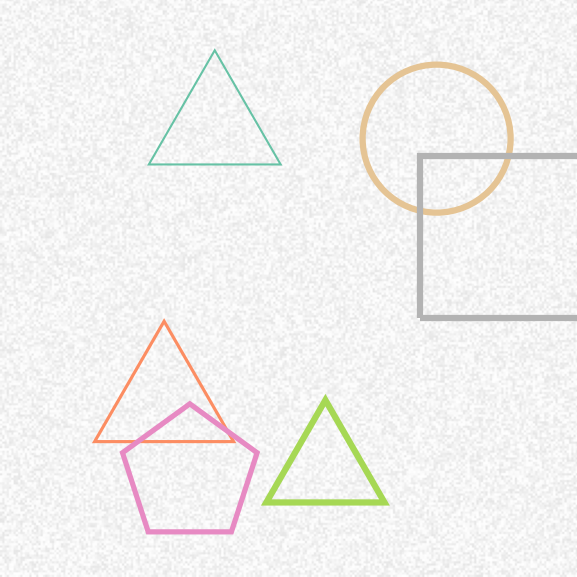[{"shape": "triangle", "thickness": 1, "radius": 0.66, "center": [0.372, 0.78]}, {"shape": "triangle", "thickness": 1.5, "radius": 0.69, "center": [0.284, 0.304]}, {"shape": "pentagon", "thickness": 2.5, "radius": 0.61, "center": [0.329, 0.177]}, {"shape": "triangle", "thickness": 3, "radius": 0.59, "center": [0.563, 0.188]}, {"shape": "circle", "thickness": 3, "radius": 0.64, "center": [0.756, 0.759]}, {"shape": "square", "thickness": 3, "radius": 0.7, "center": [0.868, 0.589]}]